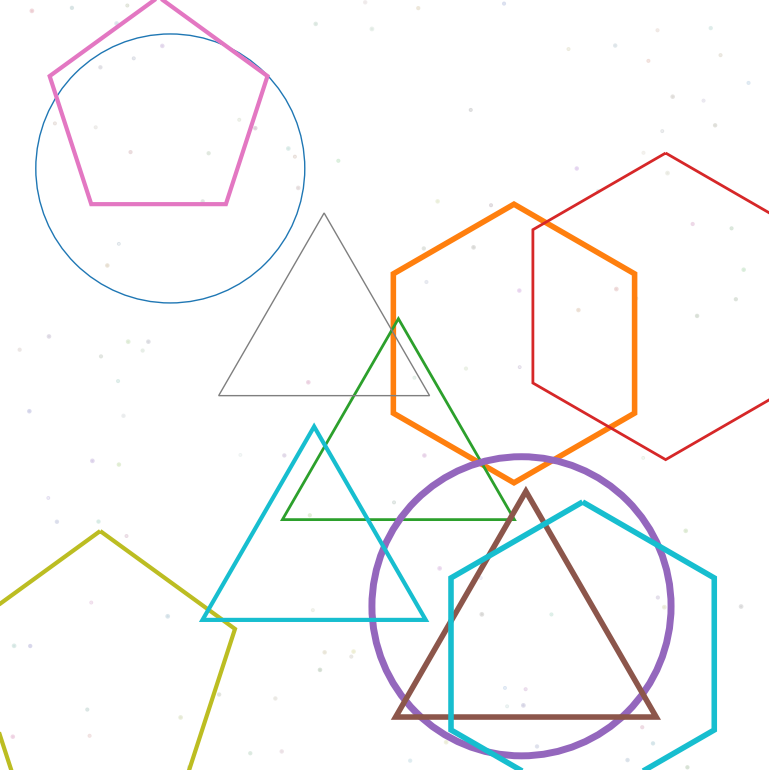[{"shape": "circle", "thickness": 0.5, "radius": 0.87, "center": [0.221, 0.781]}, {"shape": "hexagon", "thickness": 2, "radius": 0.9, "center": [0.667, 0.554]}, {"shape": "triangle", "thickness": 1, "radius": 0.87, "center": [0.517, 0.412]}, {"shape": "hexagon", "thickness": 1, "radius": 1.0, "center": [0.864, 0.602]}, {"shape": "circle", "thickness": 2.5, "radius": 0.97, "center": [0.677, 0.213]}, {"shape": "triangle", "thickness": 2, "radius": 0.98, "center": [0.683, 0.166]}, {"shape": "pentagon", "thickness": 1.5, "radius": 0.74, "center": [0.206, 0.855]}, {"shape": "triangle", "thickness": 0.5, "radius": 0.79, "center": [0.421, 0.565]}, {"shape": "pentagon", "thickness": 1.5, "radius": 0.92, "center": [0.13, 0.126]}, {"shape": "hexagon", "thickness": 2, "radius": 0.99, "center": [0.757, 0.151]}, {"shape": "triangle", "thickness": 1.5, "radius": 0.84, "center": [0.408, 0.279]}]